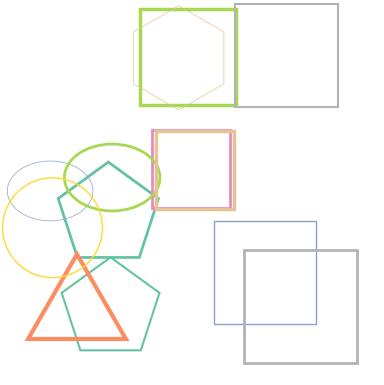[{"shape": "pentagon", "thickness": 1.5, "radius": 0.67, "center": [0.287, 0.198]}, {"shape": "pentagon", "thickness": 2, "radius": 0.68, "center": [0.281, 0.442]}, {"shape": "triangle", "thickness": 3, "radius": 0.73, "center": [0.2, 0.193]}, {"shape": "oval", "thickness": 0.5, "radius": 0.56, "center": [0.13, 0.504]}, {"shape": "square", "thickness": 1, "radius": 0.67, "center": [0.688, 0.292]}, {"shape": "square", "thickness": 2, "radius": 0.51, "center": [0.496, 0.562]}, {"shape": "oval", "thickness": 2, "radius": 0.62, "center": [0.291, 0.539]}, {"shape": "square", "thickness": 2.5, "radius": 0.63, "center": [0.489, 0.852]}, {"shape": "circle", "thickness": 1, "radius": 0.65, "center": [0.136, 0.408]}, {"shape": "hexagon", "thickness": 0.5, "radius": 0.68, "center": [0.464, 0.85]}, {"shape": "square", "thickness": 2.5, "radius": 0.51, "center": [0.506, 0.559]}, {"shape": "square", "thickness": 1.5, "radius": 0.67, "center": [0.745, 0.855]}, {"shape": "square", "thickness": 2, "radius": 0.73, "center": [0.781, 0.203]}]